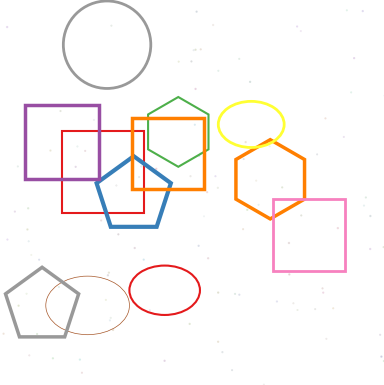[{"shape": "square", "thickness": 1.5, "radius": 0.53, "center": [0.268, 0.553]}, {"shape": "oval", "thickness": 1.5, "radius": 0.46, "center": [0.428, 0.246]}, {"shape": "pentagon", "thickness": 3, "radius": 0.51, "center": [0.347, 0.493]}, {"shape": "hexagon", "thickness": 1.5, "radius": 0.45, "center": [0.463, 0.657]}, {"shape": "square", "thickness": 2.5, "radius": 0.48, "center": [0.161, 0.63]}, {"shape": "square", "thickness": 2.5, "radius": 0.46, "center": [0.436, 0.602]}, {"shape": "hexagon", "thickness": 2.5, "radius": 0.51, "center": [0.702, 0.534]}, {"shape": "oval", "thickness": 2, "radius": 0.43, "center": [0.653, 0.677]}, {"shape": "oval", "thickness": 0.5, "radius": 0.54, "center": [0.228, 0.207]}, {"shape": "square", "thickness": 2, "radius": 0.47, "center": [0.803, 0.389]}, {"shape": "pentagon", "thickness": 2.5, "radius": 0.5, "center": [0.109, 0.206]}, {"shape": "circle", "thickness": 2, "radius": 0.57, "center": [0.278, 0.884]}]